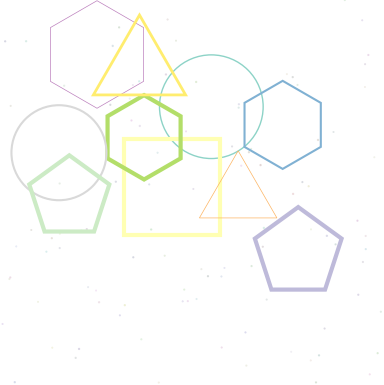[{"shape": "circle", "thickness": 1, "radius": 0.67, "center": [0.549, 0.723]}, {"shape": "square", "thickness": 3, "radius": 0.63, "center": [0.447, 0.514]}, {"shape": "pentagon", "thickness": 3, "radius": 0.59, "center": [0.775, 0.344]}, {"shape": "hexagon", "thickness": 1.5, "radius": 0.57, "center": [0.734, 0.676]}, {"shape": "triangle", "thickness": 0.5, "radius": 0.58, "center": [0.619, 0.492]}, {"shape": "hexagon", "thickness": 3, "radius": 0.55, "center": [0.374, 0.643]}, {"shape": "circle", "thickness": 1.5, "radius": 0.62, "center": [0.153, 0.603]}, {"shape": "hexagon", "thickness": 0.5, "radius": 0.7, "center": [0.252, 0.858]}, {"shape": "pentagon", "thickness": 3, "radius": 0.55, "center": [0.18, 0.487]}, {"shape": "triangle", "thickness": 2, "radius": 0.69, "center": [0.362, 0.823]}]